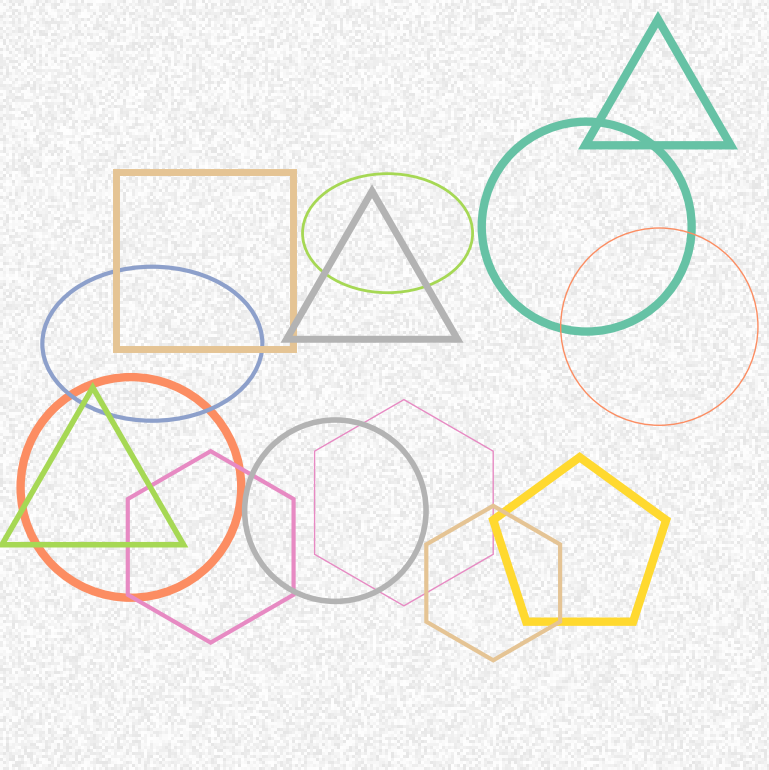[{"shape": "triangle", "thickness": 3, "radius": 0.55, "center": [0.855, 0.866]}, {"shape": "circle", "thickness": 3, "radius": 0.68, "center": [0.762, 0.706]}, {"shape": "circle", "thickness": 0.5, "radius": 0.64, "center": [0.856, 0.576]}, {"shape": "circle", "thickness": 3, "radius": 0.72, "center": [0.17, 0.367]}, {"shape": "oval", "thickness": 1.5, "radius": 0.71, "center": [0.198, 0.554]}, {"shape": "hexagon", "thickness": 1.5, "radius": 0.62, "center": [0.274, 0.29]}, {"shape": "hexagon", "thickness": 0.5, "radius": 0.67, "center": [0.525, 0.347]}, {"shape": "oval", "thickness": 1, "radius": 0.55, "center": [0.503, 0.697]}, {"shape": "triangle", "thickness": 2, "radius": 0.68, "center": [0.12, 0.361]}, {"shape": "pentagon", "thickness": 3, "radius": 0.59, "center": [0.753, 0.288]}, {"shape": "square", "thickness": 2.5, "radius": 0.58, "center": [0.265, 0.662]}, {"shape": "hexagon", "thickness": 1.5, "radius": 0.5, "center": [0.641, 0.243]}, {"shape": "circle", "thickness": 2, "radius": 0.59, "center": [0.436, 0.337]}, {"shape": "triangle", "thickness": 2.5, "radius": 0.64, "center": [0.483, 0.624]}]